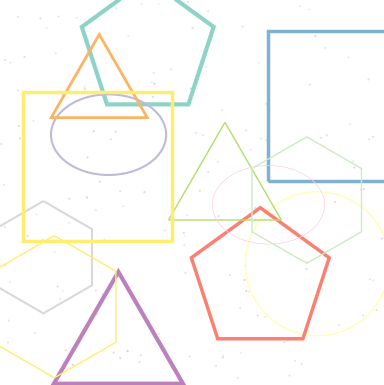[{"shape": "pentagon", "thickness": 3, "radius": 0.9, "center": [0.384, 0.875]}, {"shape": "circle", "thickness": 1, "radius": 0.94, "center": [0.824, 0.315]}, {"shape": "oval", "thickness": 1.5, "radius": 0.75, "center": [0.282, 0.65]}, {"shape": "pentagon", "thickness": 2.5, "radius": 0.94, "center": [0.676, 0.272]}, {"shape": "square", "thickness": 2.5, "radius": 0.97, "center": [0.891, 0.725]}, {"shape": "triangle", "thickness": 2, "radius": 0.72, "center": [0.258, 0.766]}, {"shape": "triangle", "thickness": 1, "radius": 0.85, "center": [0.584, 0.513]}, {"shape": "oval", "thickness": 0.5, "radius": 0.73, "center": [0.697, 0.468]}, {"shape": "hexagon", "thickness": 1.5, "radius": 0.73, "center": [0.113, 0.332]}, {"shape": "triangle", "thickness": 3, "radius": 0.97, "center": [0.308, 0.1]}, {"shape": "hexagon", "thickness": 1, "radius": 0.82, "center": [0.797, 0.48]}, {"shape": "hexagon", "thickness": 1, "radius": 0.92, "center": [0.141, 0.203]}, {"shape": "square", "thickness": 2.5, "radius": 0.97, "center": [0.253, 0.567]}]